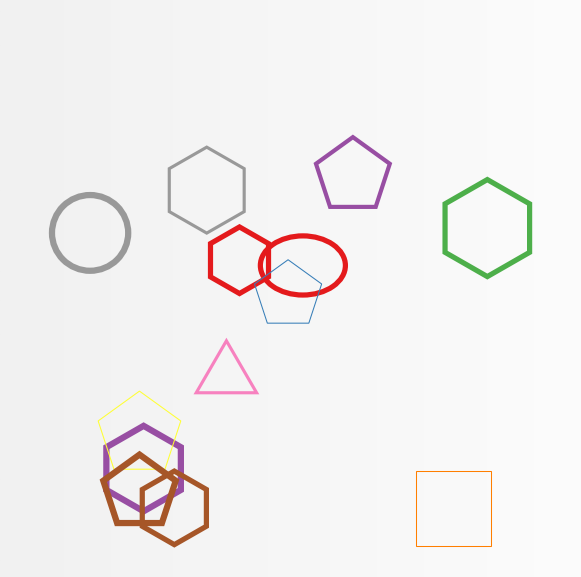[{"shape": "oval", "thickness": 2.5, "radius": 0.37, "center": [0.521, 0.539]}, {"shape": "hexagon", "thickness": 2.5, "radius": 0.29, "center": [0.412, 0.549]}, {"shape": "pentagon", "thickness": 0.5, "radius": 0.3, "center": [0.496, 0.489]}, {"shape": "hexagon", "thickness": 2.5, "radius": 0.42, "center": [0.838, 0.604]}, {"shape": "hexagon", "thickness": 3, "radius": 0.37, "center": [0.247, 0.188]}, {"shape": "pentagon", "thickness": 2, "radius": 0.33, "center": [0.607, 0.695]}, {"shape": "square", "thickness": 0.5, "radius": 0.32, "center": [0.78, 0.119]}, {"shape": "pentagon", "thickness": 0.5, "radius": 0.37, "center": [0.24, 0.247]}, {"shape": "hexagon", "thickness": 2.5, "radius": 0.32, "center": [0.3, 0.12]}, {"shape": "pentagon", "thickness": 3, "radius": 0.33, "center": [0.24, 0.146]}, {"shape": "triangle", "thickness": 1.5, "radius": 0.3, "center": [0.39, 0.349]}, {"shape": "circle", "thickness": 3, "radius": 0.33, "center": [0.155, 0.596]}, {"shape": "hexagon", "thickness": 1.5, "radius": 0.37, "center": [0.356, 0.67]}]